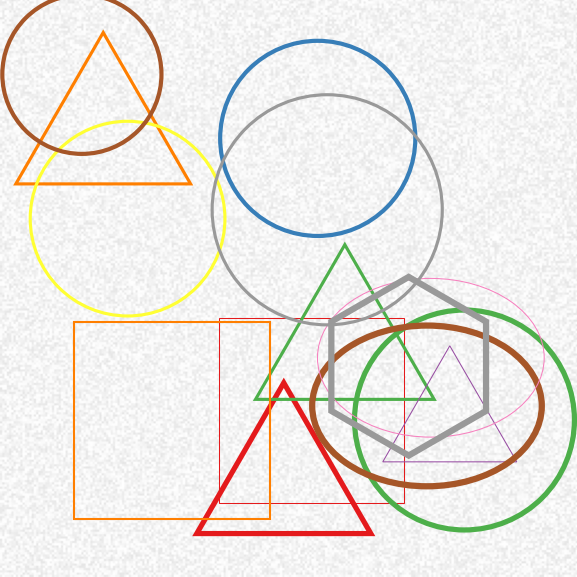[{"shape": "square", "thickness": 0.5, "radius": 0.8, "center": [0.54, 0.288]}, {"shape": "triangle", "thickness": 2.5, "radius": 0.87, "center": [0.491, 0.162]}, {"shape": "circle", "thickness": 2, "radius": 0.84, "center": [0.55, 0.76]}, {"shape": "triangle", "thickness": 1.5, "radius": 0.89, "center": [0.597, 0.397]}, {"shape": "circle", "thickness": 2.5, "radius": 0.95, "center": [0.804, 0.272]}, {"shape": "triangle", "thickness": 0.5, "radius": 0.67, "center": [0.779, 0.266]}, {"shape": "triangle", "thickness": 1.5, "radius": 0.87, "center": [0.179, 0.768]}, {"shape": "square", "thickness": 1, "radius": 0.85, "center": [0.298, 0.271]}, {"shape": "circle", "thickness": 1.5, "radius": 0.84, "center": [0.221, 0.621]}, {"shape": "circle", "thickness": 2, "radius": 0.69, "center": [0.142, 0.87]}, {"shape": "oval", "thickness": 3, "radius": 0.99, "center": [0.739, 0.296]}, {"shape": "oval", "thickness": 0.5, "radius": 0.98, "center": [0.746, 0.38]}, {"shape": "hexagon", "thickness": 3, "radius": 0.77, "center": [0.708, 0.365]}, {"shape": "circle", "thickness": 1.5, "radius": 1.0, "center": [0.567, 0.636]}]